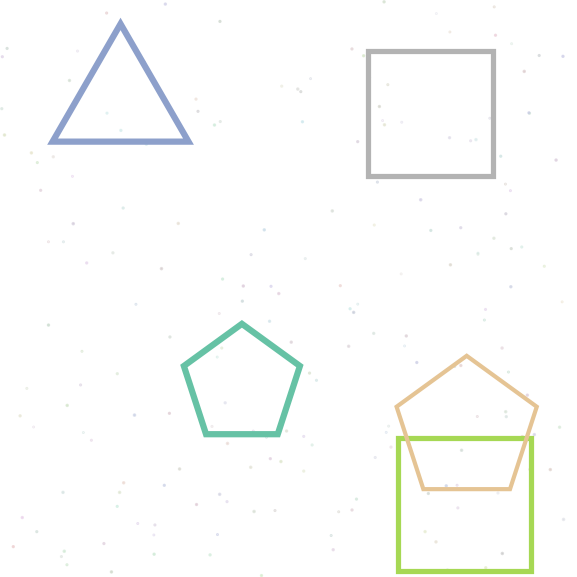[{"shape": "pentagon", "thickness": 3, "radius": 0.53, "center": [0.419, 0.333]}, {"shape": "triangle", "thickness": 3, "radius": 0.68, "center": [0.209, 0.822]}, {"shape": "square", "thickness": 2.5, "radius": 0.58, "center": [0.804, 0.126]}, {"shape": "pentagon", "thickness": 2, "radius": 0.64, "center": [0.808, 0.255]}, {"shape": "square", "thickness": 2.5, "radius": 0.54, "center": [0.746, 0.802]}]